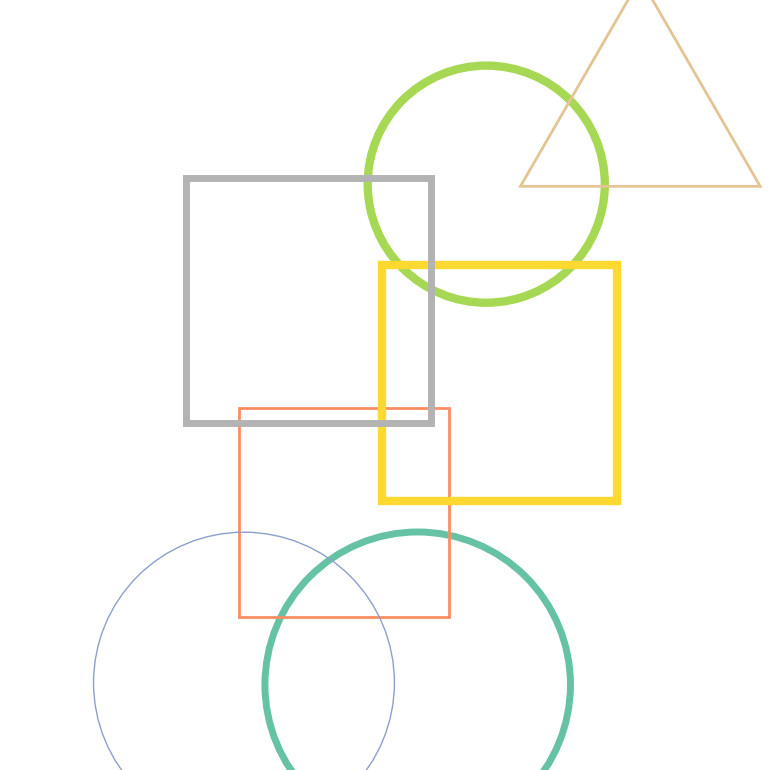[{"shape": "circle", "thickness": 2.5, "radius": 0.99, "center": [0.542, 0.111]}, {"shape": "square", "thickness": 1, "radius": 0.68, "center": [0.447, 0.334]}, {"shape": "circle", "thickness": 0.5, "radius": 0.98, "center": [0.317, 0.113]}, {"shape": "circle", "thickness": 3, "radius": 0.77, "center": [0.631, 0.761]}, {"shape": "square", "thickness": 3, "radius": 0.76, "center": [0.649, 0.503]}, {"shape": "triangle", "thickness": 1, "radius": 0.9, "center": [0.832, 0.848]}, {"shape": "square", "thickness": 2.5, "radius": 0.8, "center": [0.401, 0.61]}]